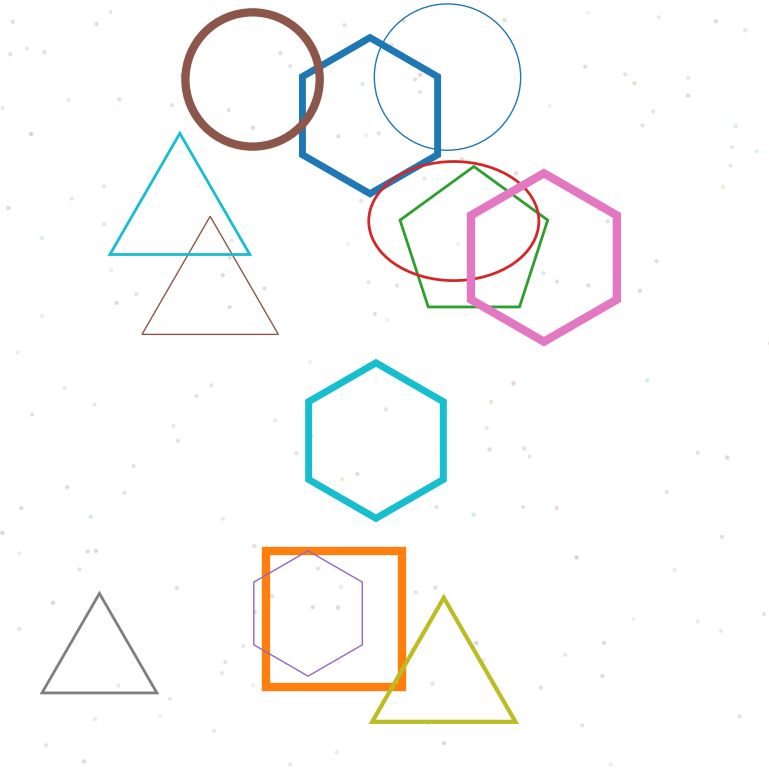[{"shape": "circle", "thickness": 0.5, "radius": 0.48, "center": [0.581, 0.9]}, {"shape": "hexagon", "thickness": 2.5, "radius": 0.51, "center": [0.481, 0.85]}, {"shape": "square", "thickness": 3, "radius": 0.44, "center": [0.434, 0.196]}, {"shape": "pentagon", "thickness": 1, "radius": 0.5, "center": [0.615, 0.683]}, {"shape": "oval", "thickness": 1, "radius": 0.55, "center": [0.589, 0.713]}, {"shape": "hexagon", "thickness": 0.5, "radius": 0.41, "center": [0.4, 0.203]}, {"shape": "circle", "thickness": 3, "radius": 0.44, "center": [0.328, 0.897]}, {"shape": "triangle", "thickness": 0.5, "radius": 0.51, "center": [0.273, 0.617]}, {"shape": "hexagon", "thickness": 3, "radius": 0.55, "center": [0.706, 0.666]}, {"shape": "triangle", "thickness": 1, "radius": 0.43, "center": [0.129, 0.143]}, {"shape": "triangle", "thickness": 1.5, "radius": 0.54, "center": [0.576, 0.116]}, {"shape": "hexagon", "thickness": 2.5, "radius": 0.5, "center": [0.488, 0.428]}, {"shape": "triangle", "thickness": 1, "radius": 0.52, "center": [0.234, 0.722]}]